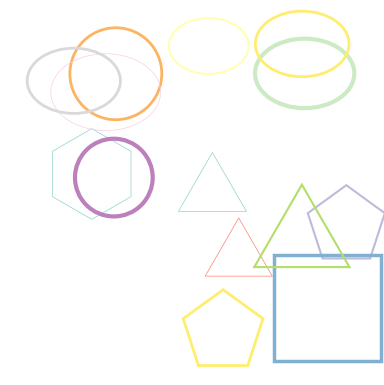[{"shape": "triangle", "thickness": 0.5, "radius": 0.51, "center": [0.552, 0.502]}, {"shape": "hexagon", "thickness": 0.5, "radius": 0.59, "center": [0.238, 0.548]}, {"shape": "oval", "thickness": 1.5, "radius": 0.52, "center": [0.542, 0.881]}, {"shape": "pentagon", "thickness": 1.5, "radius": 0.53, "center": [0.9, 0.414]}, {"shape": "triangle", "thickness": 0.5, "radius": 0.5, "center": [0.62, 0.333]}, {"shape": "square", "thickness": 2.5, "radius": 0.69, "center": [0.851, 0.2]}, {"shape": "circle", "thickness": 2, "radius": 0.6, "center": [0.301, 0.808]}, {"shape": "triangle", "thickness": 1.5, "radius": 0.71, "center": [0.784, 0.378]}, {"shape": "oval", "thickness": 0.5, "radius": 0.71, "center": [0.275, 0.761]}, {"shape": "oval", "thickness": 2, "radius": 0.61, "center": [0.192, 0.79]}, {"shape": "circle", "thickness": 3, "radius": 0.5, "center": [0.296, 0.539]}, {"shape": "oval", "thickness": 3, "radius": 0.64, "center": [0.791, 0.809]}, {"shape": "oval", "thickness": 2, "radius": 0.61, "center": [0.785, 0.886]}, {"shape": "pentagon", "thickness": 2, "radius": 0.54, "center": [0.58, 0.139]}]